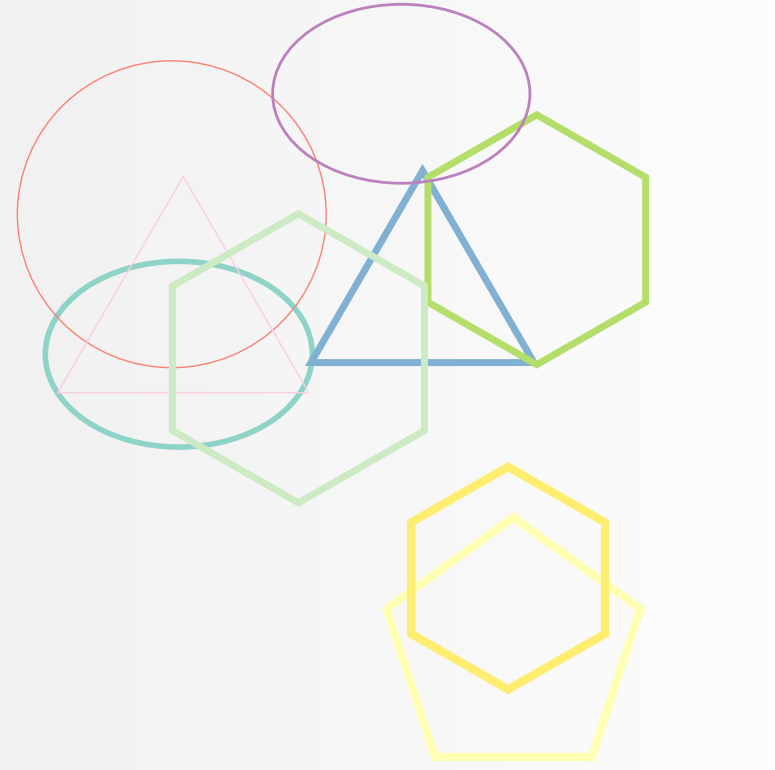[{"shape": "oval", "thickness": 2, "radius": 0.86, "center": [0.231, 0.54]}, {"shape": "pentagon", "thickness": 3, "radius": 0.86, "center": [0.662, 0.156]}, {"shape": "circle", "thickness": 0.5, "radius": 1.0, "center": [0.222, 0.722]}, {"shape": "triangle", "thickness": 2.5, "radius": 0.83, "center": [0.545, 0.612]}, {"shape": "hexagon", "thickness": 2.5, "radius": 0.81, "center": [0.693, 0.689]}, {"shape": "triangle", "thickness": 0.5, "radius": 0.94, "center": [0.236, 0.584]}, {"shape": "oval", "thickness": 1, "radius": 0.83, "center": [0.518, 0.878]}, {"shape": "hexagon", "thickness": 2.5, "radius": 0.94, "center": [0.385, 0.535]}, {"shape": "hexagon", "thickness": 3, "radius": 0.72, "center": [0.656, 0.249]}]